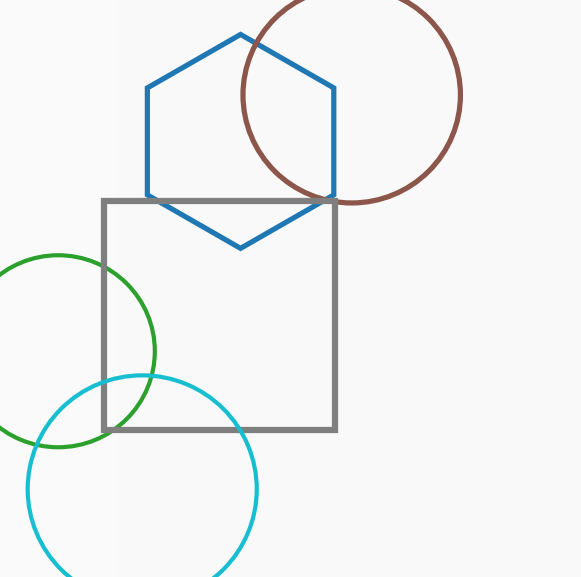[{"shape": "hexagon", "thickness": 2.5, "radius": 0.93, "center": [0.414, 0.754]}, {"shape": "circle", "thickness": 2, "radius": 0.83, "center": [0.1, 0.391]}, {"shape": "circle", "thickness": 2.5, "radius": 0.94, "center": [0.605, 0.835]}, {"shape": "square", "thickness": 3, "radius": 0.99, "center": [0.378, 0.453]}, {"shape": "circle", "thickness": 2, "radius": 0.99, "center": [0.245, 0.152]}]